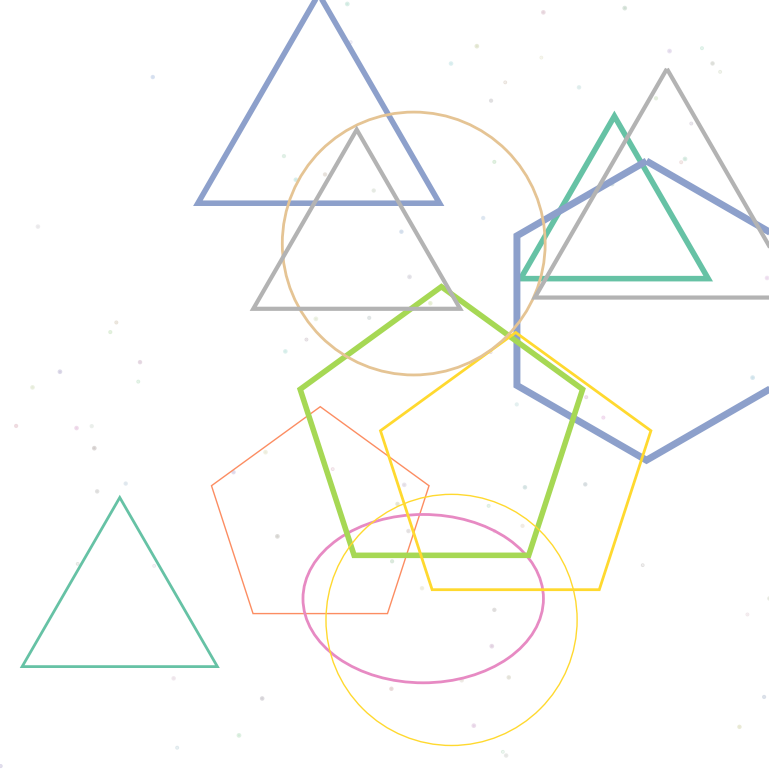[{"shape": "triangle", "thickness": 2, "radius": 0.7, "center": [0.798, 0.708]}, {"shape": "triangle", "thickness": 1, "radius": 0.73, "center": [0.156, 0.207]}, {"shape": "pentagon", "thickness": 0.5, "radius": 0.74, "center": [0.416, 0.323]}, {"shape": "hexagon", "thickness": 2.5, "radius": 0.97, "center": [0.84, 0.597]}, {"shape": "triangle", "thickness": 2, "radius": 0.91, "center": [0.414, 0.827]}, {"shape": "oval", "thickness": 1, "radius": 0.78, "center": [0.55, 0.223]}, {"shape": "pentagon", "thickness": 2, "radius": 0.96, "center": [0.573, 0.435]}, {"shape": "pentagon", "thickness": 1, "radius": 0.92, "center": [0.67, 0.384]}, {"shape": "circle", "thickness": 0.5, "radius": 0.82, "center": [0.586, 0.195]}, {"shape": "circle", "thickness": 1, "radius": 0.85, "center": [0.537, 0.684]}, {"shape": "triangle", "thickness": 1.5, "radius": 0.78, "center": [0.463, 0.677]}, {"shape": "triangle", "thickness": 1.5, "radius": 0.99, "center": [0.866, 0.713]}]